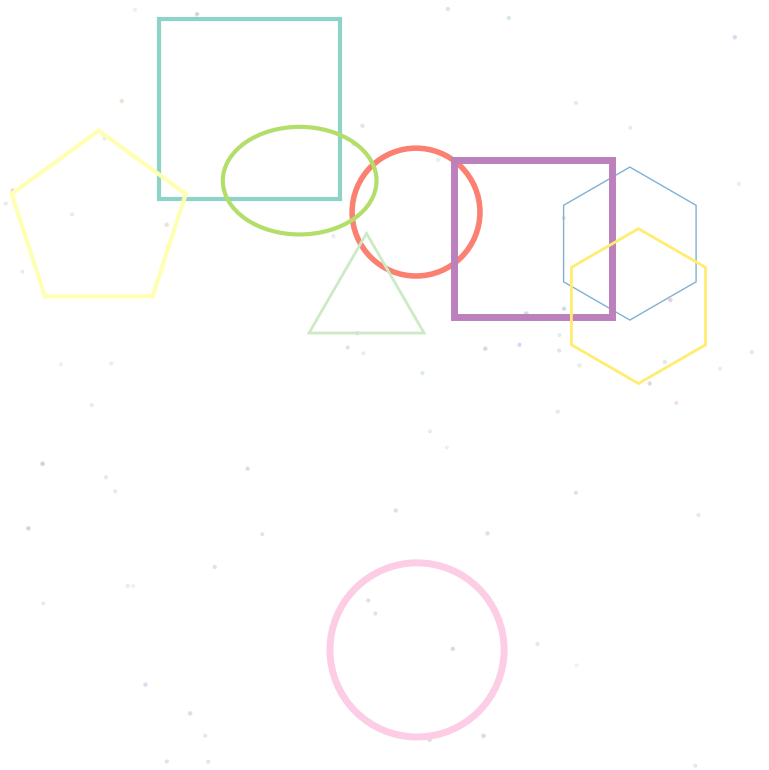[{"shape": "square", "thickness": 1.5, "radius": 0.59, "center": [0.324, 0.858]}, {"shape": "pentagon", "thickness": 1.5, "radius": 0.59, "center": [0.128, 0.711]}, {"shape": "circle", "thickness": 2, "radius": 0.42, "center": [0.54, 0.725]}, {"shape": "hexagon", "thickness": 0.5, "radius": 0.5, "center": [0.818, 0.684]}, {"shape": "oval", "thickness": 1.5, "radius": 0.5, "center": [0.389, 0.765]}, {"shape": "circle", "thickness": 2.5, "radius": 0.57, "center": [0.542, 0.156]}, {"shape": "square", "thickness": 2.5, "radius": 0.51, "center": [0.692, 0.69]}, {"shape": "triangle", "thickness": 1, "radius": 0.43, "center": [0.476, 0.611]}, {"shape": "hexagon", "thickness": 1, "radius": 0.5, "center": [0.829, 0.602]}]